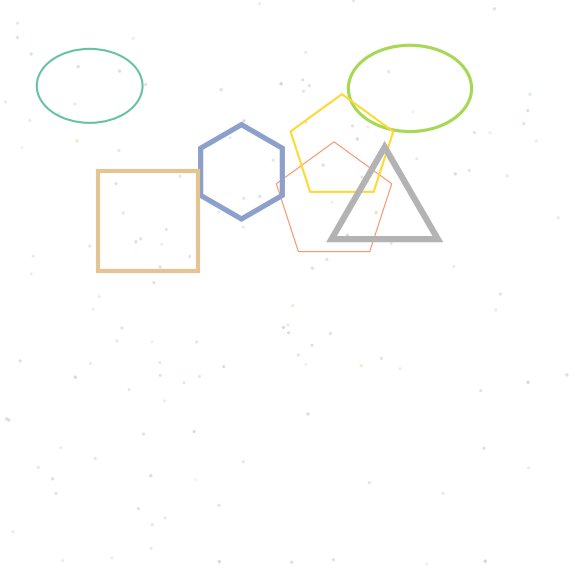[{"shape": "oval", "thickness": 1, "radius": 0.46, "center": [0.155, 0.85]}, {"shape": "pentagon", "thickness": 0.5, "radius": 0.53, "center": [0.578, 0.648]}, {"shape": "hexagon", "thickness": 2.5, "radius": 0.41, "center": [0.418, 0.702]}, {"shape": "oval", "thickness": 1.5, "radius": 0.53, "center": [0.71, 0.846]}, {"shape": "pentagon", "thickness": 1, "radius": 0.47, "center": [0.592, 0.743]}, {"shape": "square", "thickness": 2, "radius": 0.43, "center": [0.256, 0.616]}, {"shape": "triangle", "thickness": 3, "radius": 0.53, "center": [0.666, 0.638]}]